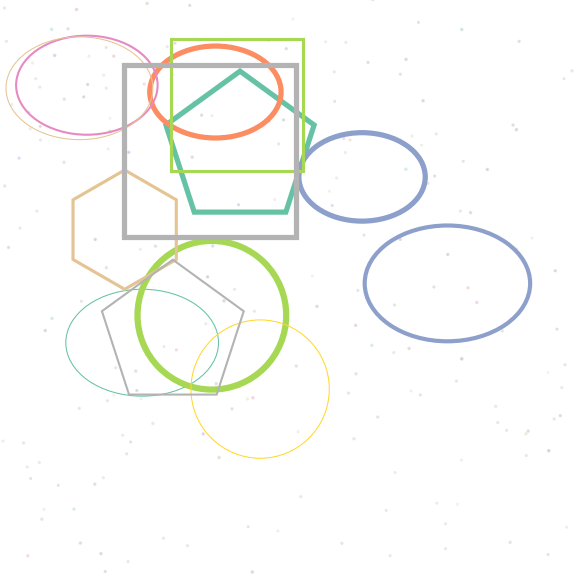[{"shape": "oval", "thickness": 0.5, "radius": 0.66, "center": [0.246, 0.406]}, {"shape": "pentagon", "thickness": 2.5, "radius": 0.67, "center": [0.416, 0.741]}, {"shape": "oval", "thickness": 2.5, "radius": 0.57, "center": [0.373, 0.84]}, {"shape": "oval", "thickness": 2, "radius": 0.72, "center": [0.775, 0.508]}, {"shape": "oval", "thickness": 2.5, "radius": 0.55, "center": [0.627, 0.693]}, {"shape": "oval", "thickness": 1, "radius": 0.61, "center": [0.15, 0.852]}, {"shape": "circle", "thickness": 3, "radius": 0.64, "center": [0.367, 0.453]}, {"shape": "square", "thickness": 1.5, "radius": 0.57, "center": [0.411, 0.817]}, {"shape": "circle", "thickness": 0.5, "radius": 0.6, "center": [0.45, 0.325]}, {"shape": "hexagon", "thickness": 1.5, "radius": 0.52, "center": [0.216, 0.601]}, {"shape": "oval", "thickness": 0.5, "radius": 0.64, "center": [0.138, 0.846]}, {"shape": "pentagon", "thickness": 1, "radius": 0.65, "center": [0.299, 0.42]}, {"shape": "square", "thickness": 2.5, "radius": 0.74, "center": [0.364, 0.738]}]